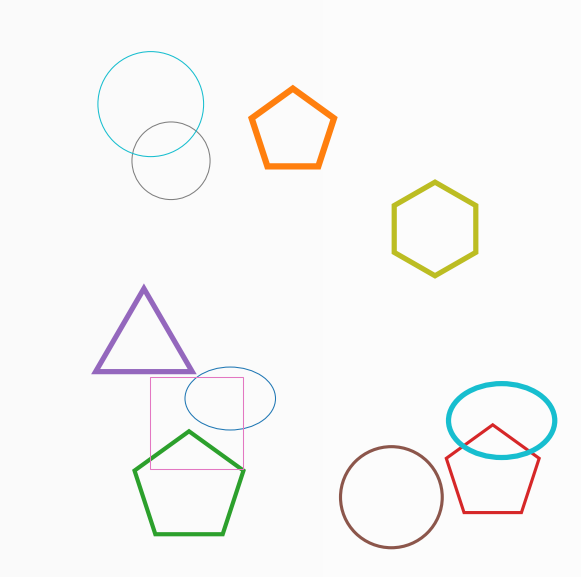[{"shape": "oval", "thickness": 0.5, "radius": 0.39, "center": [0.396, 0.309]}, {"shape": "pentagon", "thickness": 3, "radius": 0.37, "center": [0.504, 0.771]}, {"shape": "pentagon", "thickness": 2, "radius": 0.49, "center": [0.325, 0.154]}, {"shape": "pentagon", "thickness": 1.5, "radius": 0.42, "center": [0.848, 0.18]}, {"shape": "triangle", "thickness": 2.5, "radius": 0.48, "center": [0.248, 0.404]}, {"shape": "circle", "thickness": 1.5, "radius": 0.44, "center": [0.673, 0.138]}, {"shape": "square", "thickness": 0.5, "radius": 0.4, "center": [0.338, 0.267]}, {"shape": "circle", "thickness": 0.5, "radius": 0.34, "center": [0.294, 0.721]}, {"shape": "hexagon", "thickness": 2.5, "radius": 0.41, "center": [0.748, 0.603]}, {"shape": "oval", "thickness": 2.5, "radius": 0.46, "center": [0.863, 0.271]}, {"shape": "circle", "thickness": 0.5, "radius": 0.45, "center": [0.259, 0.819]}]